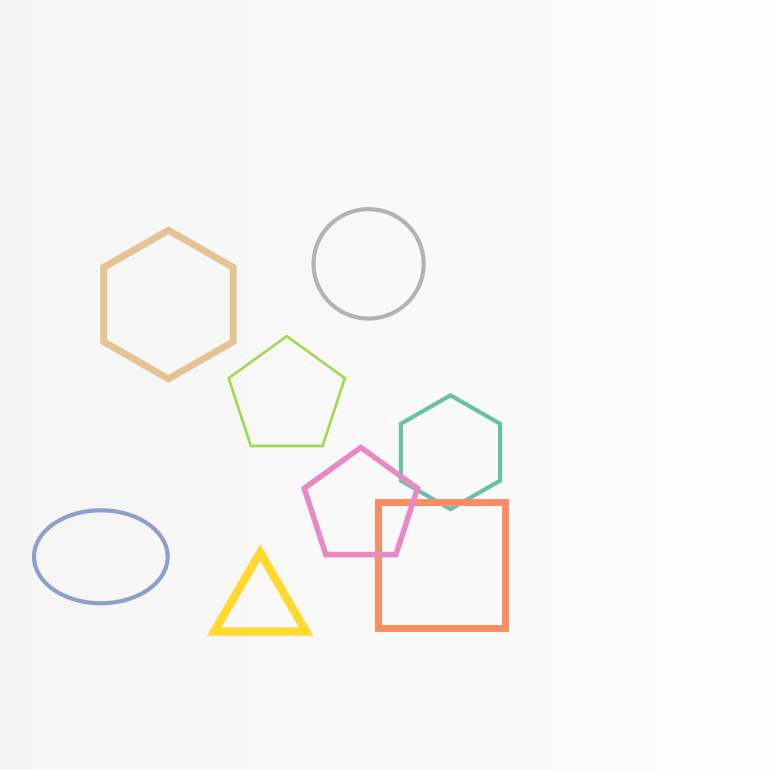[{"shape": "hexagon", "thickness": 1.5, "radius": 0.37, "center": [0.581, 0.413]}, {"shape": "square", "thickness": 2.5, "radius": 0.41, "center": [0.57, 0.266]}, {"shape": "oval", "thickness": 1.5, "radius": 0.43, "center": [0.13, 0.277]}, {"shape": "pentagon", "thickness": 2, "radius": 0.38, "center": [0.466, 0.342]}, {"shape": "pentagon", "thickness": 1, "radius": 0.39, "center": [0.37, 0.485]}, {"shape": "triangle", "thickness": 3, "radius": 0.34, "center": [0.336, 0.214]}, {"shape": "hexagon", "thickness": 2.5, "radius": 0.48, "center": [0.217, 0.604]}, {"shape": "circle", "thickness": 1.5, "radius": 0.36, "center": [0.476, 0.657]}]